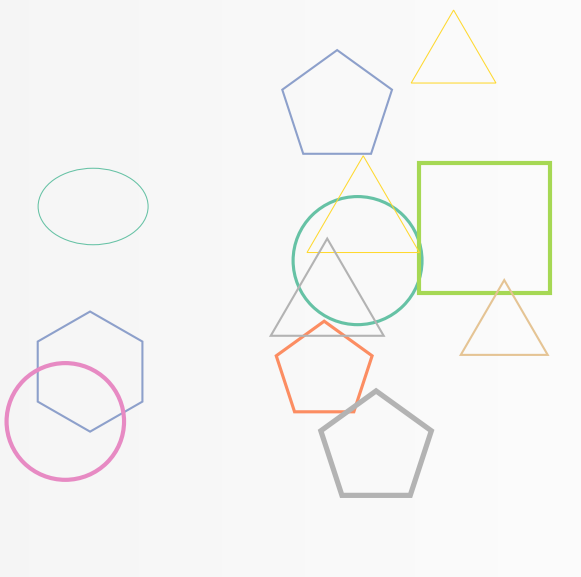[{"shape": "oval", "thickness": 0.5, "radius": 0.47, "center": [0.16, 0.642]}, {"shape": "circle", "thickness": 1.5, "radius": 0.55, "center": [0.615, 0.548]}, {"shape": "pentagon", "thickness": 1.5, "radius": 0.43, "center": [0.558, 0.356]}, {"shape": "hexagon", "thickness": 1, "radius": 0.52, "center": [0.155, 0.356]}, {"shape": "pentagon", "thickness": 1, "radius": 0.5, "center": [0.58, 0.813]}, {"shape": "circle", "thickness": 2, "radius": 0.51, "center": [0.112, 0.269]}, {"shape": "square", "thickness": 2, "radius": 0.56, "center": [0.834, 0.604]}, {"shape": "triangle", "thickness": 0.5, "radius": 0.42, "center": [0.78, 0.897]}, {"shape": "triangle", "thickness": 0.5, "radius": 0.56, "center": [0.625, 0.618]}, {"shape": "triangle", "thickness": 1, "radius": 0.43, "center": [0.868, 0.428]}, {"shape": "pentagon", "thickness": 2.5, "radius": 0.5, "center": [0.647, 0.222]}, {"shape": "triangle", "thickness": 1, "radius": 0.56, "center": [0.563, 0.474]}]